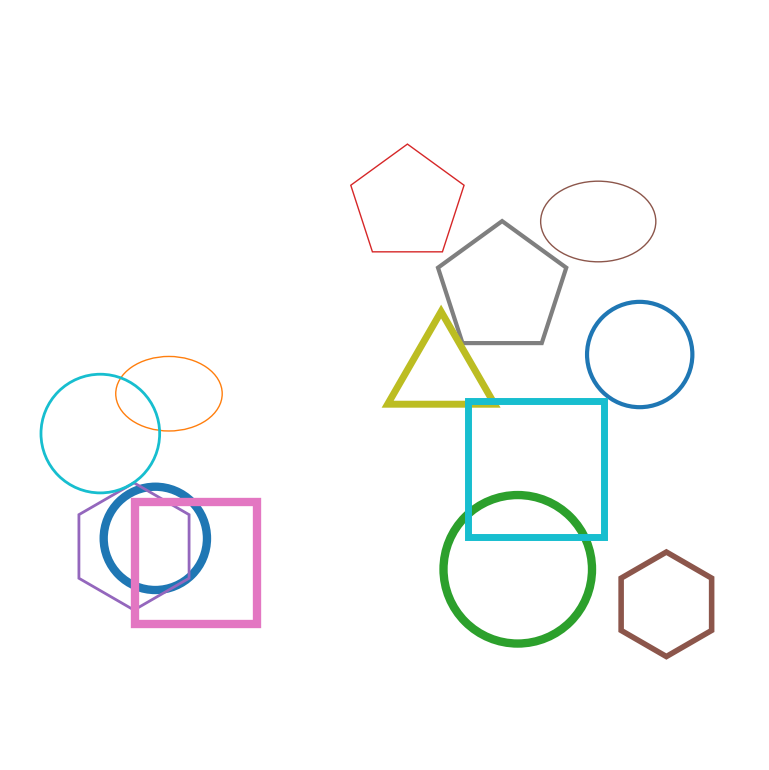[{"shape": "circle", "thickness": 3, "radius": 0.34, "center": [0.202, 0.301]}, {"shape": "circle", "thickness": 1.5, "radius": 0.34, "center": [0.831, 0.54]}, {"shape": "oval", "thickness": 0.5, "radius": 0.35, "center": [0.219, 0.489]}, {"shape": "circle", "thickness": 3, "radius": 0.48, "center": [0.672, 0.261]}, {"shape": "pentagon", "thickness": 0.5, "radius": 0.39, "center": [0.529, 0.736]}, {"shape": "hexagon", "thickness": 1, "radius": 0.41, "center": [0.174, 0.29]}, {"shape": "hexagon", "thickness": 2, "radius": 0.34, "center": [0.865, 0.215]}, {"shape": "oval", "thickness": 0.5, "radius": 0.37, "center": [0.777, 0.712]}, {"shape": "square", "thickness": 3, "radius": 0.4, "center": [0.254, 0.269]}, {"shape": "pentagon", "thickness": 1.5, "radius": 0.44, "center": [0.652, 0.625]}, {"shape": "triangle", "thickness": 2.5, "radius": 0.4, "center": [0.573, 0.515]}, {"shape": "square", "thickness": 2.5, "radius": 0.44, "center": [0.696, 0.391]}, {"shape": "circle", "thickness": 1, "radius": 0.39, "center": [0.13, 0.437]}]